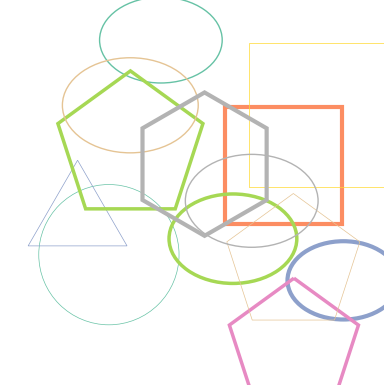[{"shape": "oval", "thickness": 1, "radius": 0.8, "center": [0.418, 0.896]}, {"shape": "circle", "thickness": 0.5, "radius": 0.91, "center": [0.283, 0.339]}, {"shape": "square", "thickness": 3, "radius": 0.76, "center": [0.737, 0.57]}, {"shape": "triangle", "thickness": 0.5, "radius": 0.74, "center": [0.202, 0.435]}, {"shape": "oval", "thickness": 3, "radius": 0.73, "center": [0.892, 0.272]}, {"shape": "pentagon", "thickness": 2.5, "radius": 0.88, "center": [0.763, 0.101]}, {"shape": "oval", "thickness": 2.5, "radius": 0.83, "center": [0.605, 0.38]}, {"shape": "pentagon", "thickness": 2.5, "radius": 0.99, "center": [0.339, 0.618]}, {"shape": "square", "thickness": 0.5, "radius": 0.93, "center": [0.833, 0.701]}, {"shape": "oval", "thickness": 1, "radius": 0.88, "center": [0.338, 0.727]}, {"shape": "pentagon", "thickness": 0.5, "radius": 0.91, "center": [0.762, 0.316]}, {"shape": "hexagon", "thickness": 3, "radius": 0.93, "center": [0.531, 0.574]}, {"shape": "oval", "thickness": 1, "radius": 0.86, "center": [0.654, 0.478]}]